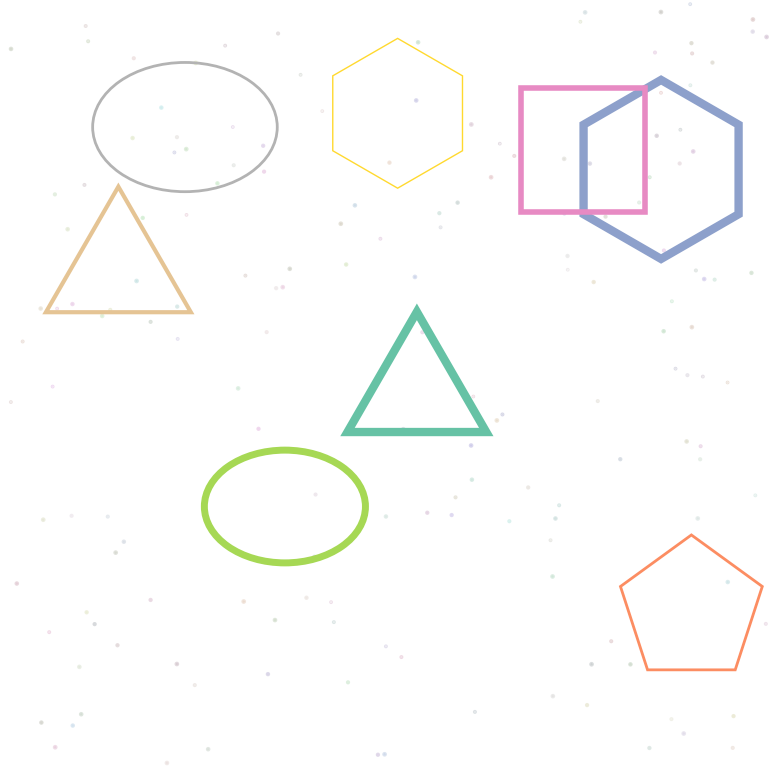[{"shape": "triangle", "thickness": 3, "radius": 0.52, "center": [0.541, 0.491]}, {"shape": "pentagon", "thickness": 1, "radius": 0.48, "center": [0.898, 0.208]}, {"shape": "hexagon", "thickness": 3, "radius": 0.58, "center": [0.859, 0.78]}, {"shape": "square", "thickness": 2, "radius": 0.4, "center": [0.757, 0.805]}, {"shape": "oval", "thickness": 2.5, "radius": 0.52, "center": [0.37, 0.342]}, {"shape": "hexagon", "thickness": 0.5, "radius": 0.49, "center": [0.516, 0.853]}, {"shape": "triangle", "thickness": 1.5, "radius": 0.54, "center": [0.154, 0.649]}, {"shape": "oval", "thickness": 1, "radius": 0.6, "center": [0.24, 0.835]}]